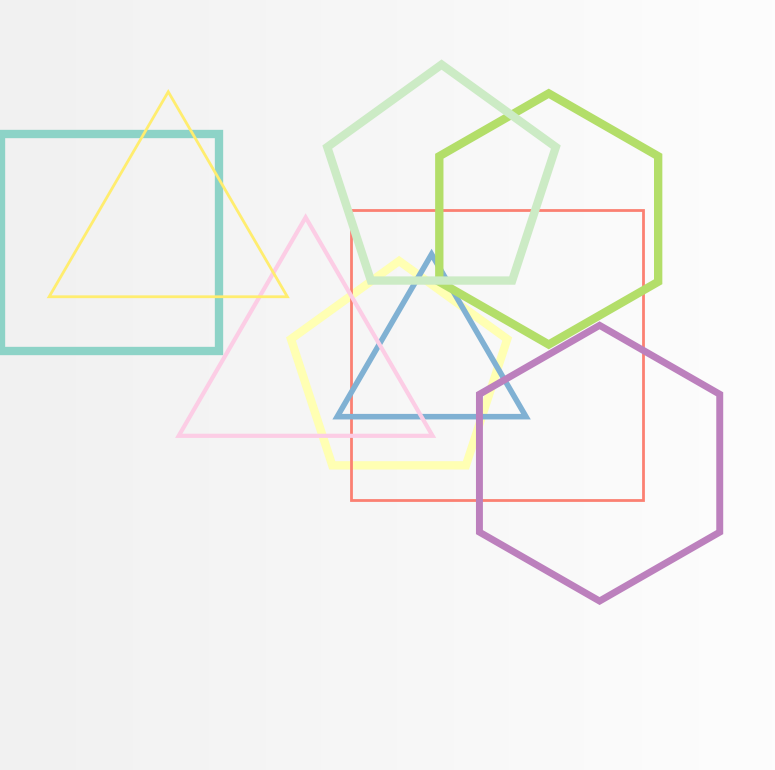[{"shape": "square", "thickness": 3, "radius": 0.7, "center": [0.142, 0.685]}, {"shape": "pentagon", "thickness": 3, "radius": 0.73, "center": [0.515, 0.514]}, {"shape": "square", "thickness": 1, "radius": 0.94, "center": [0.641, 0.539]}, {"shape": "triangle", "thickness": 2, "radius": 0.7, "center": [0.557, 0.529]}, {"shape": "hexagon", "thickness": 3, "radius": 0.82, "center": [0.708, 0.716]}, {"shape": "triangle", "thickness": 1.5, "radius": 0.95, "center": [0.394, 0.529]}, {"shape": "hexagon", "thickness": 2.5, "radius": 0.9, "center": [0.774, 0.398]}, {"shape": "pentagon", "thickness": 3, "radius": 0.78, "center": [0.57, 0.761]}, {"shape": "triangle", "thickness": 1, "radius": 0.89, "center": [0.217, 0.703]}]